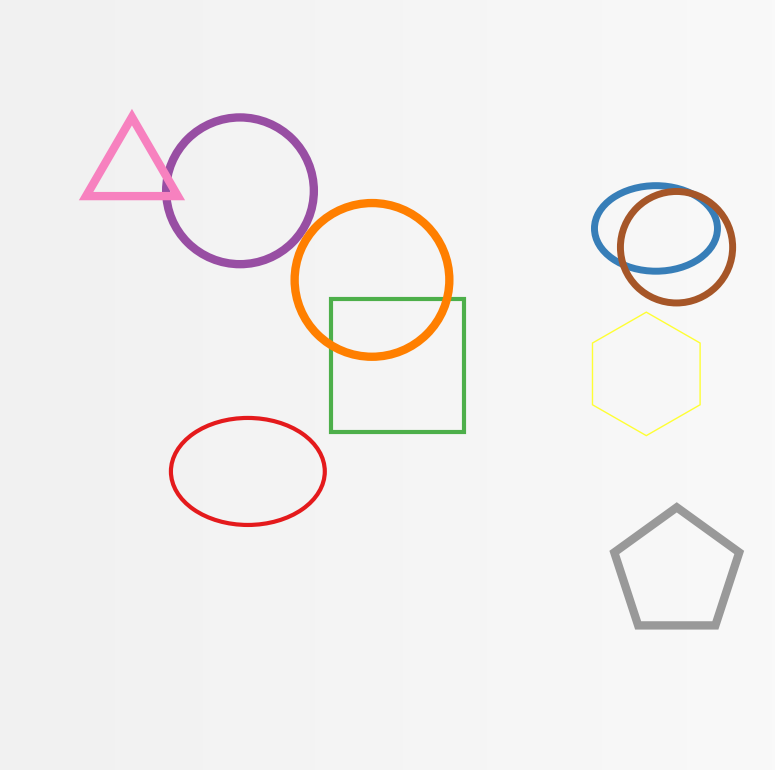[{"shape": "oval", "thickness": 1.5, "radius": 0.5, "center": [0.32, 0.388]}, {"shape": "oval", "thickness": 2.5, "radius": 0.4, "center": [0.846, 0.703]}, {"shape": "square", "thickness": 1.5, "radius": 0.43, "center": [0.513, 0.525]}, {"shape": "circle", "thickness": 3, "radius": 0.48, "center": [0.31, 0.752]}, {"shape": "circle", "thickness": 3, "radius": 0.5, "center": [0.48, 0.636]}, {"shape": "hexagon", "thickness": 0.5, "radius": 0.4, "center": [0.834, 0.514]}, {"shape": "circle", "thickness": 2.5, "radius": 0.36, "center": [0.873, 0.679]}, {"shape": "triangle", "thickness": 3, "radius": 0.34, "center": [0.17, 0.78]}, {"shape": "pentagon", "thickness": 3, "radius": 0.42, "center": [0.873, 0.256]}]